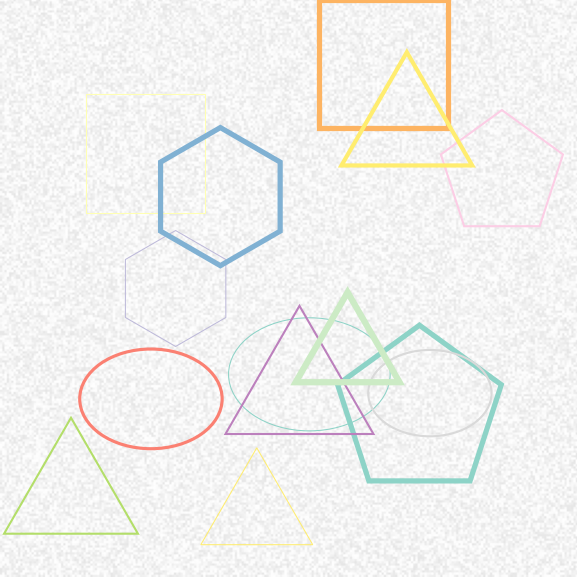[{"shape": "pentagon", "thickness": 2.5, "radius": 0.75, "center": [0.726, 0.287]}, {"shape": "oval", "thickness": 0.5, "radius": 0.7, "center": [0.536, 0.351]}, {"shape": "square", "thickness": 0.5, "radius": 0.52, "center": [0.251, 0.734]}, {"shape": "hexagon", "thickness": 0.5, "radius": 0.5, "center": [0.304, 0.5]}, {"shape": "oval", "thickness": 1.5, "radius": 0.62, "center": [0.261, 0.308]}, {"shape": "hexagon", "thickness": 2.5, "radius": 0.6, "center": [0.382, 0.659]}, {"shape": "square", "thickness": 2.5, "radius": 0.56, "center": [0.664, 0.889]}, {"shape": "triangle", "thickness": 1, "radius": 0.67, "center": [0.123, 0.142]}, {"shape": "pentagon", "thickness": 1, "radius": 0.56, "center": [0.869, 0.697]}, {"shape": "oval", "thickness": 1, "radius": 0.53, "center": [0.744, 0.318]}, {"shape": "triangle", "thickness": 1, "radius": 0.74, "center": [0.519, 0.322]}, {"shape": "triangle", "thickness": 3, "radius": 0.52, "center": [0.602, 0.389]}, {"shape": "triangle", "thickness": 2, "radius": 0.65, "center": [0.704, 0.778]}, {"shape": "triangle", "thickness": 0.5, "radius": 0.56, "center": [0.445, 0.112]}]